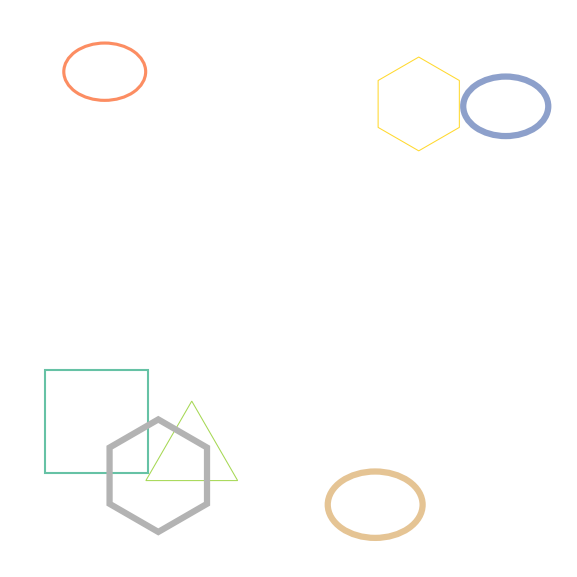[{"shape": "square", "thickness": 1, "radius": 0.45, "center": [0.168, 0.269]}, {"shape": "oval", "thickness": 1.5, "radius": 0.35, "center": [0.181, 0.875]}, {"shape": "oval", "thickness": 3, "radius": 0.37, "center": [0.876, 0.815]}, {"shape": "triangle", "thickness": 0.5, "radius": 0.46, "center": [0.332, 0.213]}, {"shape": "hexagon", "thickness": 0.5, "radius": 0.41, "center": [0.725, 0.819]}, {"shape": "oval", "thickness": 3, "radius": 0.41, "center": [0.65, 0.125]}, {"shape": "hexagon", "thickness": 3, "radius": 0.49, "center": [0.274, 0.175]}]